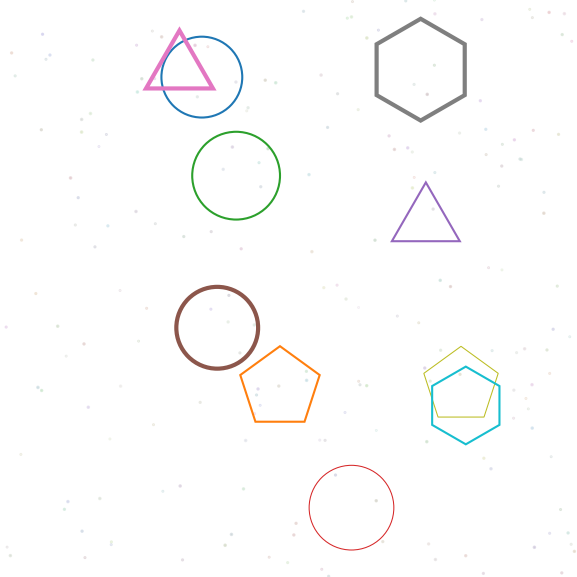[{"shape": "circle", "thickness": 1, "radius": 0.35, "center": [0.35, 0.866]}, {"shape": "pentagon", "thickness": 1, "radius": 0.36, "center": [0.485, 0.327]}, {"shape": "circle", "thickness": 1, "radius": 0.38, "center": [0.409, 0.695]}, {"shape": "circle", "thickness": 0.5, "radius": 0.37, "center": [0.609, 0.12]}, {"shape": "triangle", "thickness": 1, "radius": 0.34, "center": [0.737, 0.615]}, {"shape": "circle", "thickness": 2, "radius": 0.35, "center": [0.376, 0.432]}, {"shape": "triangle", "thickness": 2, "radius": 0.33, "center": [0.311, 0.879]}, {"shape": "hexagon", "thickness": 2, "radius": 0.44, "center": [0.728, 0.878]}, {"shape": "pentagon", "thickness": 0.5, "radius": 0.34, "center": [0.798, 0.332]}, {"shape": "hexagon", "thickness": 1, "radius": 0.34, "center": [0.807, 0.297]}]